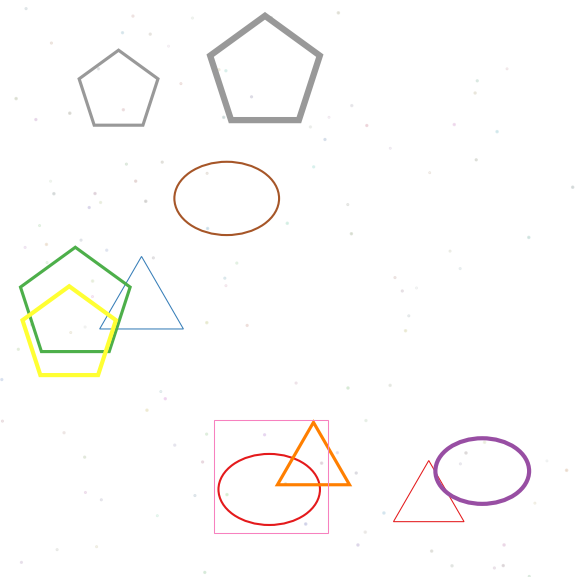[{"shape": "triangle", "thickness": 0.5, "radius": 0.35, "center": [0.742, 0.131]}, {"shape": "oval", "thickness": 1, "radius": 0.44, "center": [0.466, 0.152]}, {"shape": "triangle", "thickness": 0.5, "radius": 0.42, "center": [0.245, 0.471]}, {"shape": "pentagon", "thickness": 1.5, "radius": 0.5, "center": [0.13, 0.471]}, {"shape": "oval", "thickness": 2, "radius": 0.41, "center": [0.835, 0.183]}, {"shape": "triangle", "thickness": 1.5, "radius": 0.36, "center": [0.543, 0.196]}, {"shape": "pentagon", "thickness": 2, "radius": 0.43, "center": [0.12, 0.418]}, {"shape": "oval", "thickness": 1, "radius": 0.45, "center": [0.393, 0.656]}, {"shape": "square", "thickness": 0.5, "radius": 0.49, "center": [0.469, 0.174]}, {"shape": "pentagon", "thickness": 1.5, "radius": 0.36, "center": [0.205, 0.84]}, {"shape": "pentagon", "thickness": 3, "radius": 0.5, "center": [0.459, 0.872]}]